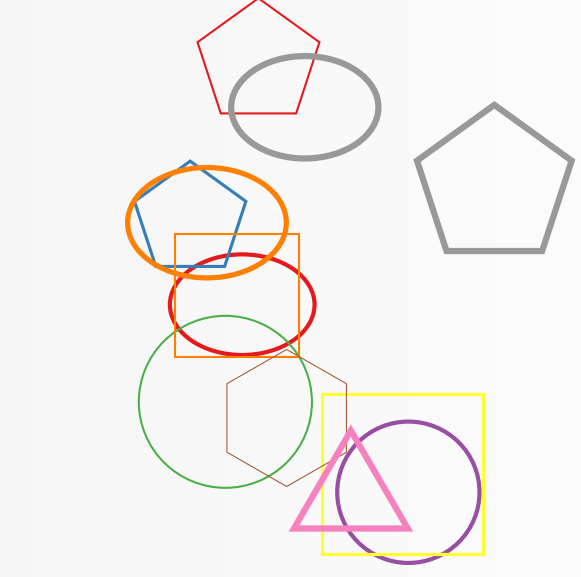[{"shape": "pentagon", "thickness": 1, "radius": 0.55, "center": [0.445, 0.892]}, {"shape": "oval", "thickness": 2, "radius": 0.62, "center": [0.417, 0.472]}, {"shape": "pentagon", "thickness": 1.5, "radius": 0.5, "center": [0.327, 0.619]}, {"shape": "circle", "thickness": 1, "radius": 0.74, "center": [0.388, 0.303]}, {"shape": "circle", "thickness": 2, "radius": 0.61, "center": [0.703, 0.147]}, {"shape": "oval", "thickness": 2.5, "radius": 0.68, "center": [0.356, 0.613]}, {"shape": "square", "thickness": 1, "radius": 0.53, "center": [0.407, 0.488]}, {"shape": "square", "thickness": 1.5, "radius": 0.69, "center": [0.692, 0.178]}, {"shape": "hexagon", "thickness": 0.5, "radius": 0.59, "center": [0.493, 0.275]}, {"shape": "triangle", "thickness": 3, "radius": 0.57, "center": [0.604, 0.14]}, {"shape": "oval", "thickness": 3, "radius": 0.63, "center": [0.524, 0.813]}, {"shape": "pentagon", "thickness": 3, "radius": 0.7, "center": [0.85, 0.678]}]